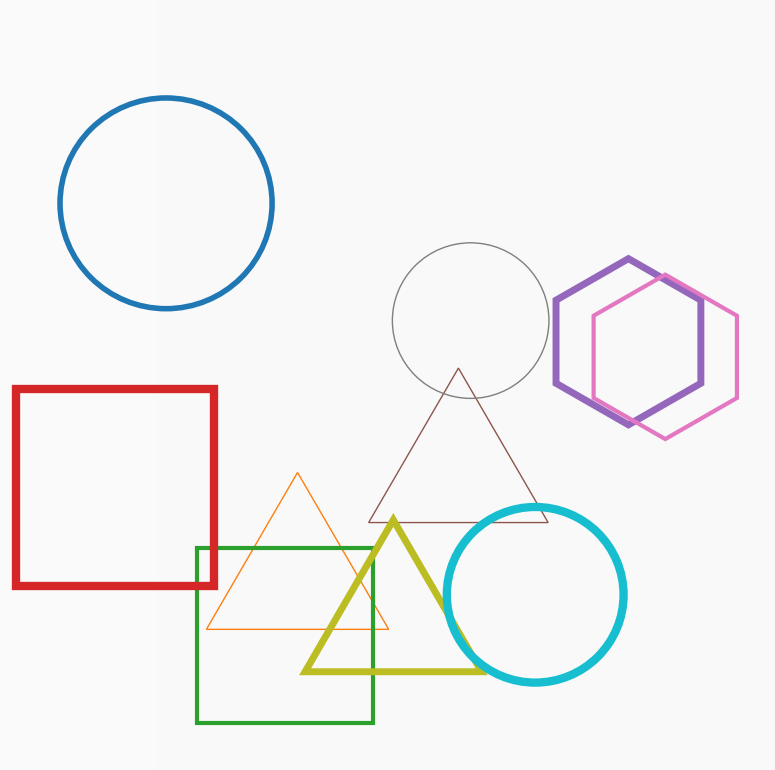[{"shape": "circle", "thickness": 2, "radius": 0.68, "center": [0.214, 0.736]}, {"shape": "triangle", "thickness": 0.5, "radius": 0.68, "center": [0.384, 0.251]}, {"shape": "square", "thickness": 1.5, "radius": 0.57, "center": [0.368, 0.174]}, {"shape": "square", "thickness": 3, "radius": 0.64, "center": [0.148, 0.367]}, {"shape": "hexagon", "thickness": 2.5, "radius": 0.54, "center": [0.811, 0.556]}, {"shape": "triangle", "thickness": 0.5, "radius": 0.67, "center": [0.591, 0.388]}, {"shape": "hexagon", "thickness": 1.5, "radius": 0.53, "center": [0.858, 0.537]}, {"shape": "circle", "thickness": 0.5, "radius": 0.51, "center": [0.607, 0.584]}, {"shape": "triangle", "thickness": 2.5, "radius": 0.66, "center": [0.508, 0.193]}, {"shape": "circle", "thickness": 3, "radius": 0.57, "center": [0.691, 0.228]}]